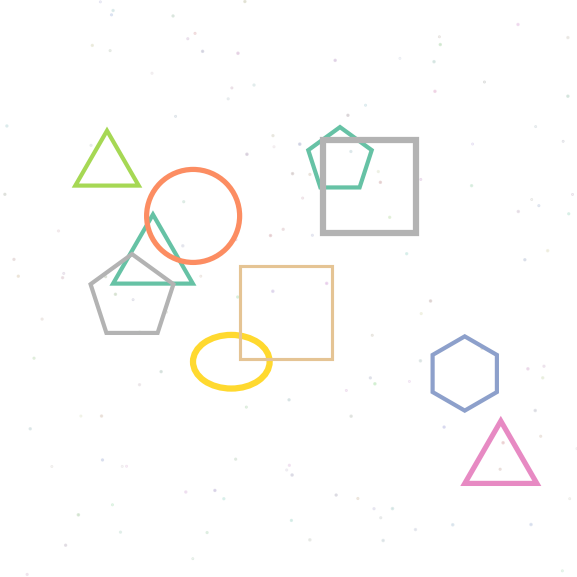[{"shape": "pentagon", "thickness": 2, "radius": 0.29, "center": [0.589, 0.721]}, {"shape": "triangle", "thickness": 2, "radius": 0.4, "center": [0.265, 0.548]}, {"shape": "circle", "thickness": 2.5, "radius": 0.4, "center": [0.334, 0.625]}, {"shape": "hexagon", "thickness": 2, "radius": 0.32, "center": [0.805, 0.352]}, {"shape": "triangle", "thickness": 2.5, "radius": 0.36, "center": [0.867, 0.198]}, {"shape": "triangle", "thickness": 2, "radius": 0.32, "center": [0.185, 0.709]}, {"shape": "oval", "thickness": 3, "radius": 0.33, "center": [0.401, 0.373]}, {"shape": "square", "thickness": 1.5, "radius": 0.4, "center": [0.495, 0.459]}, {"shape": "square", "thickness": 3, "radius": 0.4, "center": [0.64, 0.677]}, {"shape": "pentagon", "thickness": 2, "radius": 0.38, "center": [0.229, 0.484]}]